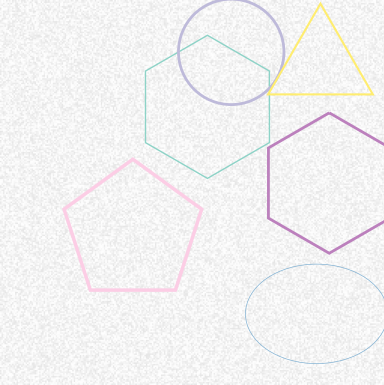[{"shape": "hexagon", "thickness": 1, "radius": 0.93, "center": [0.539, 0.722]}, {"shape": "circle", "thickness": 2, "radius": 0.68, "center": [0.601, 0.865]}, {"shape": "oval", "thickness": 0.5, "radius": 0.92, "center": [0.822, 0.185]}, {"shape": "pentagon", "thickness": 2.5, "radius": 0.94, "center": [0.345, 0.399]}, {"shape": "hexagon", "thickness": 2, "radius": 0.91, "center": [0.855, 0.525]}, {"shape": "triangle", "thickness": 1.5, "radius": 0.79, "center": [0.832, 0.833]}]